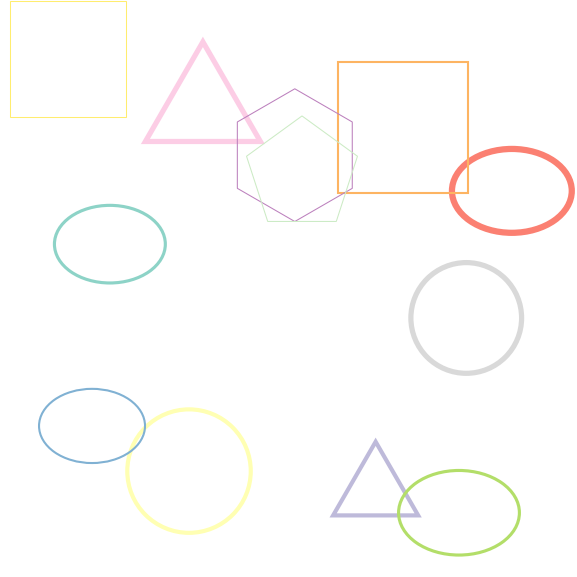[{"shape": "oval", "thickness": 1.5, "radius": 0.48, "center": [0.19, 0.576]}, {"shape": "circle", "thickness": 2, "radius": 0.53, "center": [0.327, 0.183]}, {"shape": "triangle", "thickness": 2, "radius": 0.43, "center": [0.65, 0.149]}, {"shape": "oval", "thickness": 3, "radius": 0.52, "center": [0.886, 0.669]}, {"shape": "oval", "thickness": 1, "radius": 0.46, "center": [0.159, 0.262]}, {"shape": "square", "thickness": 1, "radius": 0.57, "center": [0.698, 0.779]}, {"shape": "oval", "thickness": 1.5, "radius": 0.52, "center": [0.795, 0.111]}, {"shape": "triangle", "thickness": 2.5, "radius": 0.57, "center": [0.351, 0.812]}, {"shape": "circle", "thickness": 2.5, "radius": 0.48, "center": [0.807, 0.449]}, {"shape": "hexagon", "thickness": 0.5, "radius": 0.57, "center": [0.51, 0.73]}, {"shape": "pentagon", "thickness": 0.5, "radius": 0.5, "center": [0.523, 0.697]}, {"shape": "square", "thickness": 0.5, "radius": 0.5, "center": [0.118, 0.897]}]